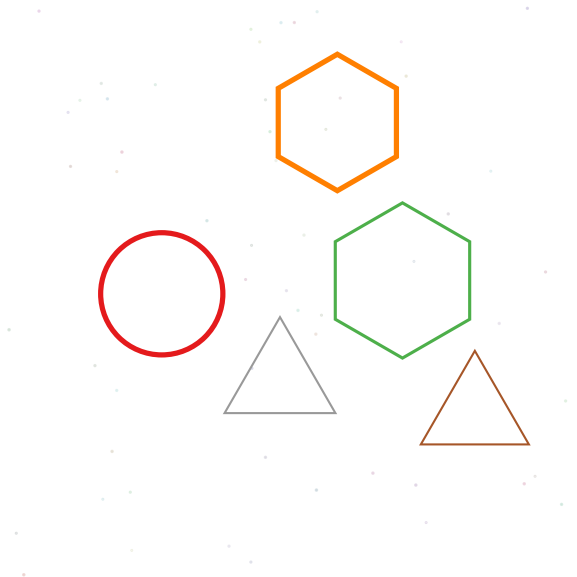[{"shape": "circle", "thickness": 2.5, "radius": 0.53, "center": [0.28, 0.49]}, {"shape": "hexagon", "thickness": 1.5, "radius": 0.67, "center": [0.697, 0.513]}, {"shape": "hexagon", "thickness": 2.5, "radius": 0.59, "center": [0.584, 0.787]}, {"shape": "triangle", "thickness": 1, "radius": 0.54, "center": [0.822, 0.284]}, {"shape": "triangle", "thickness": 1, "radius": 0.55, "center": [0.485, 0.339]}]